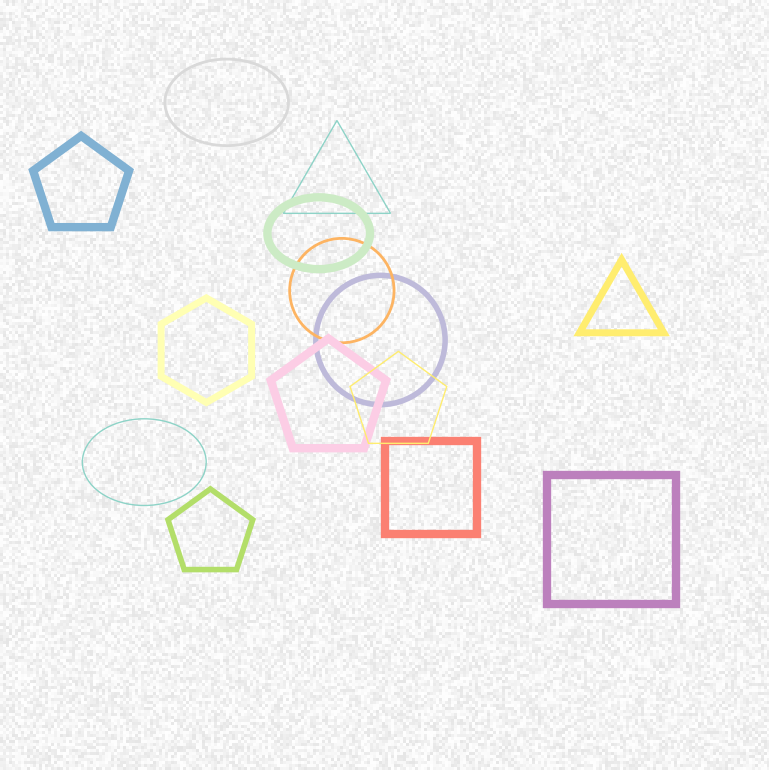[{"shape": "triangle", "thickness": 0.5, "radius": 0.4, "center": [0.438, 0.763]}, {"shape": "oval", "thickness": 0.5, "radius": 0.4, "center": [0.187, 0.4]}, {"shape": "hexagon", "thickness": 2.5, "radius": 0.34, "center": [0.268, 0.545]}, {"shape": "circle", "thickness": 2, "radius": 0.42, "center": [0.494, 0.558]}, {"shape": "square", "thickness": 3, "radius": 0.3, "center": [0.56, 0.367]}, {"shape": "pentagon", "thickness": 3, "radius": 0.33, "center": [0.105, 0.758]}, {"shape": "circle", "thickness": 1, "radius": 0.34, "center": [0.444, 0.623]}, {"shape": "pentagon", "thickness": 2, "radius": 0.29, "center": [0.273, 0.307]}, {"shape": "pentagon", "thickness": 3, "radius": 0.39, "center": [0.427, 0.482]}, {"shape": "oval", "thickness": 1, "radius": 0.4, "center": [0.294, 0.867]}, {"shape": "square", "thickness": 3, "radius": 0.42, "center": [0.794, 0.299]}, {"shape": "oval", "thickness": 3, "radius": 0.33, "center": [0.414, 0.697]}, {"shape": "pentagon", "thickness": 0.5, "radius": 0.33, "center": [0.517, 0.478]}, {"shape": "triangle", "thickness": 2.5, "radius": 0.32, "center": [0.807, 0.599]}]